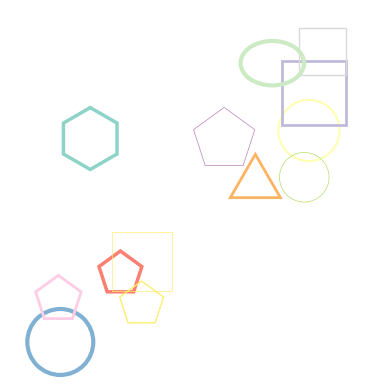[{"shape": "hexagon", "thickness": 2.5, "radius": 0.4, "center": [0.234, 0.64]}, {"shape": "circle", "thickness": 1.5, "radius": 0.4, "center": [0.803, 0.661]}, {"shape": "square", "thickness": 2, "radius": 0.41, "center": [0.815, 0.758]}, {"shape": "pentagon", "thickness": 2.5, "radius": 0.29, "center": [0.313, 0.289]}, {"shape": "circle", "thickness": 3, "radius": 0.43, "center": [0.157, 0.112]}, {"shape": "triangle", "thickness": 2, "radius": 0.38, "center": [0.663, 0.524]}, {"shape": "circle", "thickness": 0.5, "radius": 0.32, "center": [0.79, 0.54]}, {"shape": "pentagon", "thickness": 2, "radius": 0.31, "center": [0.152, 0.223]}, {"shape": "square", "thickness": 1, "radius": 0.3, "center": [0.837, 0.866]}, {"shape": "pentagon", "thickness": 0.5, "radius": 0.42, "center": [0.582, 0.637]}, {"shape": "oval", "thickness": 3, "radius": 0.41, "center": [0.707, 0.836]}, {"shape": "square", "thickness": 0.5, "radius": 0.39, "center": [0.369, 0.321]}, {"shape": "pentagon", "thickness": 1, "radius": 0.3, "center": [0.368, 0.21]}]